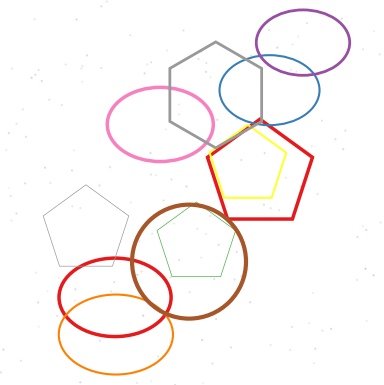[{"shape": "pentagon", "thickness": 2.5, "radius": 0.72, "center": [0.675, 0.547]}, {"shape": "oval", "thickness": 2.5, "radius": 0.73, "center": [0.299, 0.228]}, {"shape": "oval", "thickness": 1.5, "radius": 0.65, "center": [0.7, 0.766]}, {"shape": "pentagon", "thickness": 0.5, "radius": 0.54, "center": [0.51, 0.368]}, {"shape": "oval", "thickness": 2, "radius": 0.61, "center": [0.787, 0.889]}, {"shape": "oval", "thickness": 1.5, "radius": 0.74, "center": [0.301, 0.131]}, {"shape": "pentagon", "thickness": 1.5, "radius": 0.52, "center": [0.644, 0.571]}, {"shape": "circle", "thickness": 3, "radius": 0.74, "center": [0.491, 0.32]}, {"shape": "oval", "thickness": 2.5, "radius": 0.69, "center": [0.416, 0.677]}, {"shape": "pentagon", "thickness": 0.5, "radius": 0.58, "center": [0.223, 0.403]}, {"shape": "hexagon", "thickness": 2, "radius": 0.69, "center": [0.56, 0.753]}]